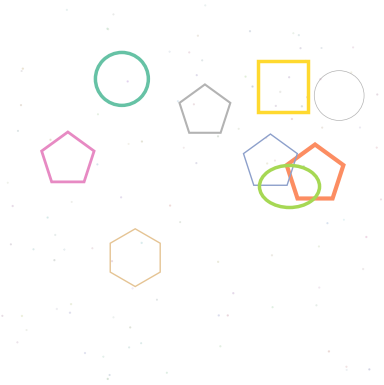[{"shape": "circle", "thickness": 2.5, "radius": 0.34, "center": [0.317, 0.795]}, {"shape": "pentagon", "thickness": 3, "radius": 0.39, "center": [0.818, 0.547]}, {"shape": "pentagon", "thickness": 1, "radius": 0.37, "center": [0.702, 0.578]}, {"shape": "pentagon", "thickness": 2, "radius": 0.36, "center": [0.176, 0.586]}, {"shape": "oval", "thickness": 2.5, "radius": 0.39, "center": [0.752, 0.516]}, {"shape": "square", "thickness": 2.5, "radius": 0.33, "center": [0.735, 0.775]}, {"shape": "hexagon", "thickness": 1, "radius": 0.37, "center": [0.351, 0.331]}, {"shape": "pentagon", "thickness": 1.5, "radius": 0.35, "center": [0.532, 0.711]}, {"shape": "circle", "thickness": 0.5, "radius": 0.32, "center": [0.881, 0.752]}]